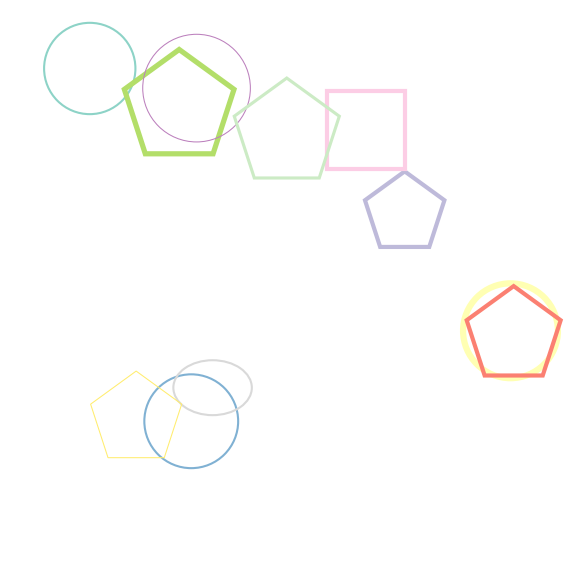[{"shape": "circle", "thickness": 1, "radius": 0.4, "center": [0.155, 0.881]}, {"shape": "circle", "thickness": 3, "radius": 0.41, "center": [0.884, 0.426]}, {"shape": "pentagon", "thickness": 2, "radius": 0.36, "center": [0.701, 0.63]}, {"shape": "pentagon", "thickness": 2, "radius": 0.43, "center": [0.889, 0.418]}, {"shape": "circle", "thickness": 1, "radius": 0.41, "center": [0.331, 0.27]}, {"shape": "pentagon", "thickness": 2.5, "radius": 0.5, "center": [0.31, 0.814]}, {"shape": "square", "thickness": 2, "radius": 0.34, "center": [0.634, 0.774]}, {"shape": "oval", "thickness": 1, "radius": 0.34, "center": [0.368, 0.328]}, {"shape": "circle", "thickness": 0.5, "radius": 0.47, "center": [0.34, 0.847]}, {"shape": "pentagon", "thickness": 1.5, "radius": 0.48, "center": [0.497, 0.768]}, {"shape": "pentagon", "thickness": 0.5, "radius": 0.41, "center": [0.236, 0.274]}]